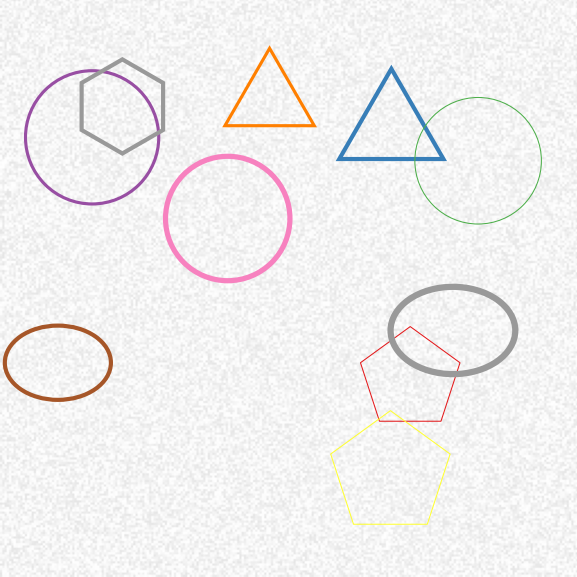[{"shape": "pentagon", "thickness": 0.5, "radius": 0.45, "center": [0.71, 0.343]}, {"shape": "triangle", "thickness": 2, "radius": 0.52, "center": [0.678, 0.776]}, {"shape": "circle", "thickness": 0.5, "radius": 0.55, "center": [0.828, 0.721]}, {"shape": "circle", "thickness": 1.5, "radius": 0.58, "center": [0.159, 0.761]}, {"shape": "triangle", "thickness": 1.5, "radius": 0.45, "center": [0.467, 0.826]}, {"shape": "pentagon", "thickness": 0.5, "radius": 0.54, "center": [0.676, 0.179]}, {"shape": "oval", "thickness": 2, "radius": 0.46, "center": [0.1, 0.371]}, {"shape": "circle", "thickness": 2.5, "radius": 0.54, "center": [0.394, 0.621]}, {"shape": "hexagon", "thickness": 2, "radius": 0.41, "center": [0.212, 0.815]}, {"shape": "oval", "thickness": 3, "radius": 0.54, "center": [0.784, 0.427]}]